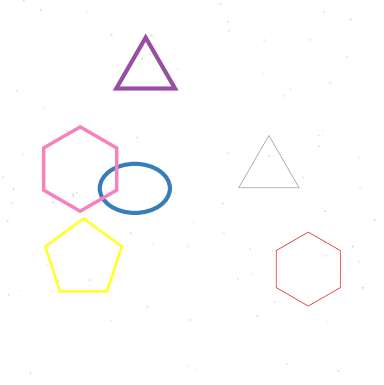[{"shape": "hexagon", "thickness": 0.5, "radius": 0.48, "center": [0.801, 0.301]}, {"shape": "oval", "thickness": 3, "radius": 0.46, "center": [0.35, 0.511]}, {"shape": "triangle", "thickness": 3, "radius": 0.44, "center": [0.378, 0.814]}, {"shape": "pentagon", "thickness": 2, "radius": 0.52, "center": [0.217, 0.328]}, {"shape": "hexagon", "thickness": 2.5, "radius": 0.55, "center": [0.208, 0.561]}, {"shape": "triangle", "thickness": 0.5, "radius": 0.45, "center": [0.698, 0.558]}]